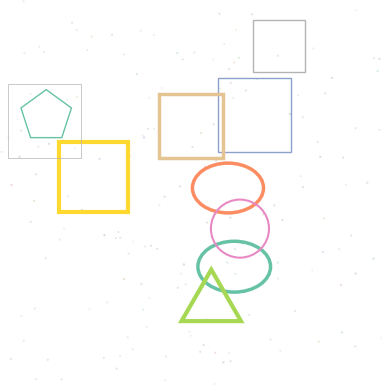[{"shape": "oval", "thickness": 2.5, "radius": 0.47, "center": [0.608, 0.307]}, {"shape": "pentagon", "thickness": 1, "radius": 0.34, "center": [0.12, 0.698]}, {"shape": "oval", "thickness": 2.5, "radius": 0.46, "center": [0.592, 0.512]}, {"shape": "square", "thickness": 1, "radius": 0.48, "center": [0.661, 0.701]}, {"shape": "circle", "thickness": 1.5, "radius": 0.38, "center": [0.623, 0.406]}, {"shape": "triangle", "thickness": 3, "radius": 0.45, "center": [0.549, 0.211]}, {"shape": "square", "thickness": 3, "radius": 0.45, "center": [0.243, 0.54]}, {"shape": "square", "thickness": 2.5, "radius": 0.41, "center": [0.496, 0.673]}, {"shape": "square", "thickness": 0.5, "radius": 0.48, "center": [0.116, 0.685]}, {"shape": "square", "thickness": 1, "radius": 0.34, "center": [0.724, 0.88]}]